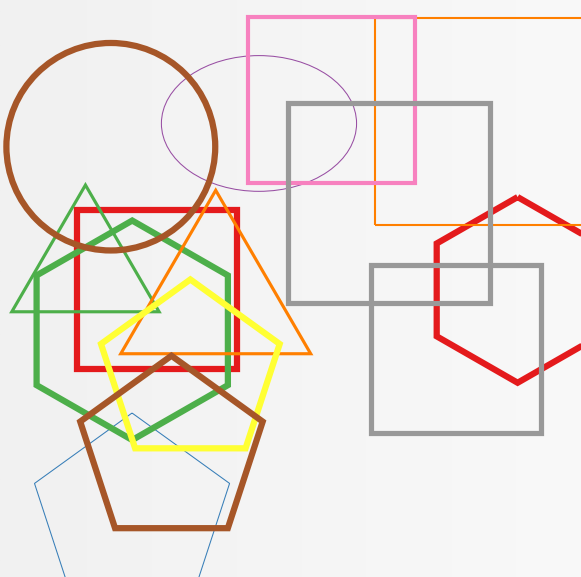[{"shape": "hexagon", "thickness": 3, "radius": 0.8, "center": [0.891, 0.497]}, {"shape": "square", "thickness": 3, "radius": 0.69, "center": [0.271, 0.498]}, {"shape": "pentagon", "thickness": 0.5, "radius": 0.88, "center": [0.227, 0.108]}, {"shape": "triangle", "thickness": 1.5, "radius": 0.73, "center": [0.147, 0.532]}, {"shape": "hexagon", "thickness": 3, "radius": 0.95, "center": [0.228, 0.427]}, {"shape": "oval", "thickness": 0.5, "radius": 0.84, "center": [0.446, 0.785]}, {"shape": "triangle", "thickness": 1.5, "radius": 0.94, "center": [0.371, 0.481]}, {"shape": "square", "thickness": 1, "radius": 0.89, "center": [0.824, 0.789]}, {"shape": "pentagon", "thickness": 3, "radius": 0.81, "center": [0.327, 0.354]}, {"shape": "circle", "thickness": 3, "radius": 0.9, "center": [0.191, 0.745]}, {"shape": "pentagon", "thickness": 3, "radius": 0.83, "center": [0.295, 0.218]}, {"shape": "square", "thickness": 2, "radius": 0.72, "center": [0.57, 0.826]}, {"shape": "square", "thickness": 2.5, "radius": 0.87, "center": [0.669, 0.648]}, {"shape": "square", "thickness": 2.5, "radius": 0.73, "center": [0.785, 0.395]}]